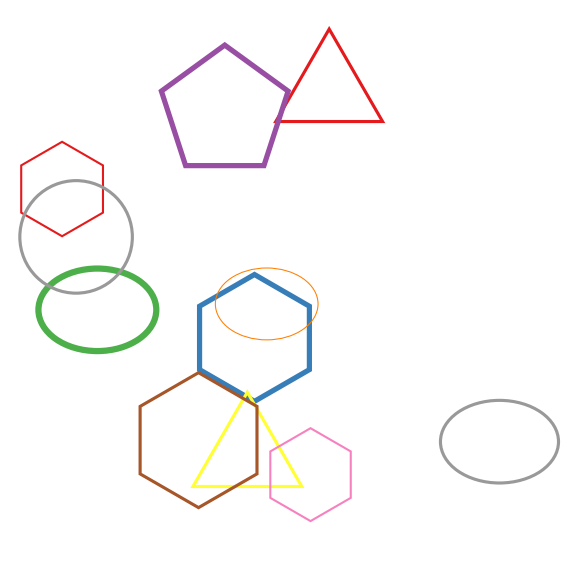[{"shape": "triangle", "thickness": 1.5, "radius": 0.53, "center": [0.57, 0.842]}, {"shape": "hexagon", "thickness": 1, "radius": 0.41, "center": [0.108, 0.672]}, {"shape": "hexagon", "thickness": 2.5, "radius": 0.55, "center": [0.441, 0.414]}, {"shape": "oval", "thickness": 3, "radius": 0.51, "center": [0.169, 0.463]}, {"shape": "pentagon", "thickness": 2.5, "radius": 0.58, "center": [0.389, 0.806]}, {"shape": "oval", "thickness": 0.5, "radius": 0.44, "center": [0.462, 0.473]}, {"shape": "triangle", "thickness": 1.5, "radius": 0.54, "center": [0.428, 0.211]}, {"shape": "hexagon", "thickness": 1.5, "radius": 0.58, "center": [0.344, 0.237]}, {"shape": "hexagon", "thickness": 1, "radius": 0.4, "center": [0.538, 0.177]}, {"shape": "oval", "thickness": 1.5, "radius": 0.51, "center": [0.865, 0.234]}, {"shape": "circle", "thickness": 1.5, "radius": 0.49, "center": [0.132, 0.589]}]